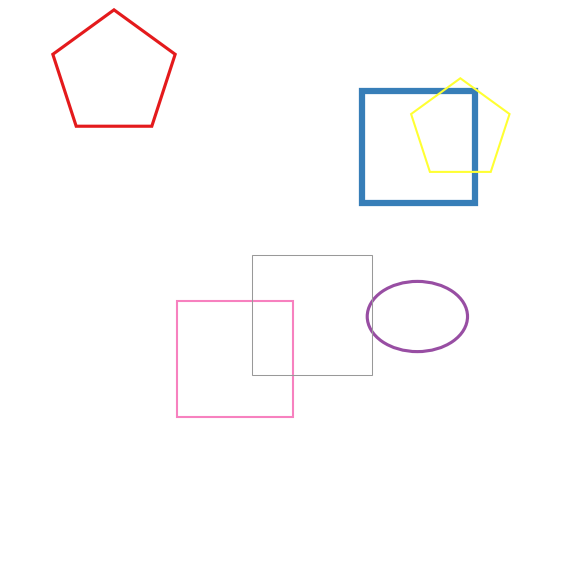[{"shape": "pentagon", "thickness": 1.5, "radius": 0.56, "center": [0.197, 0.871]}, {"shape": "square", "thickness": 3, "radius": 0.49, "center": [0.725, 0.745]}, {"shape": "oval", "thickness": 1.5, "radius": 0.43, "center": [0.723, 0.451]}, {"shape": "pentagon", "thickness": 1, "radius": 0.45, "center": [0.797, 0.774]}, {"shape": "square", "thickness": 1, "radius": 0.5, "center": [0.407, 0.377]}, {"shape": "square", "thickness": 0.5, "radius": 0.52, "center": [0.54, 0.454]}]